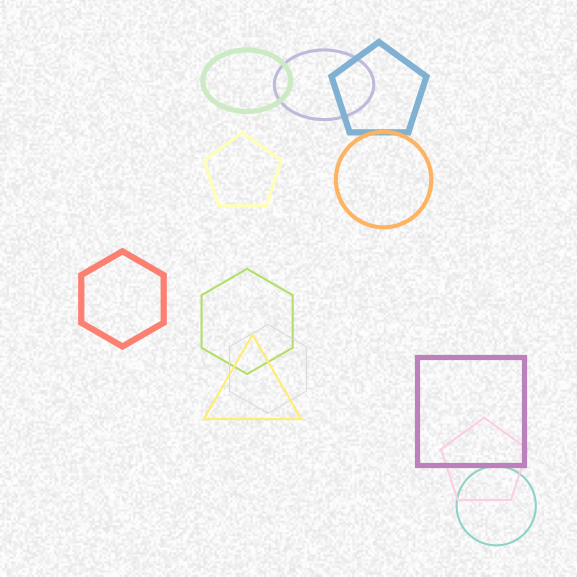[{"shape": "circle", "thickness": 1, "radius": 0.34, "center": [0.859, 0.123]}, {"shape": "pentagon", "thickness": 1.5, "radius": 0.35, "center": [0.42, 0.7]}, {"shape": "oval", "thickness": 1.5, "radius": 0.43, "center": [0.561, 0.852]}, {"shape": "hexagon", "thickness": 3, "radius": 0.41, "center": [0.212, 0.482]}, {"shape": "pentagon", "thickness": 3, "radius": 0.43, "center": [0.656, 0.84]}, {"shape": "circle", "thickness": 2, "radius": 0.41, "center": [0.664, 0.688]}, {"shape": "hexagon", "thickness": 1, "radius": 0.46, "center": [0.428, 0.443]}, {"shape": "pentagon", "thickness": 1, "radius": 0.39, "center": [0.839, 0.197]}, {"shape": "hexagon", "thickness": 0.5, "radius": 0.38, "center": [0.464, 0.36]}, {"shape": "square", "thickness": 2.5, "radius": 0.47, "center": [0.815, 0.288]}, {"shape": "oval", "thickness": 2.5, "radius": 0.38, "center": [0.427, 0.859]}, {"shape": "triangle", "thickness": 1, "radius": 0.49, "center": [0.437, 0.322]}]